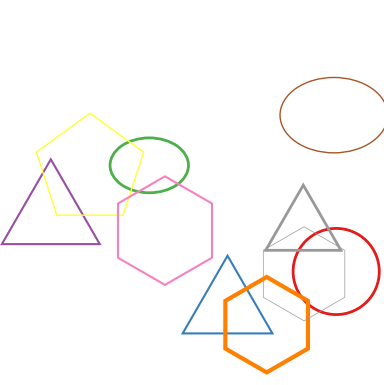[{"shape": "circle", "thickness": 2, "radius": 0.56, "center": [0.873, 0.295]}, {"shape": "triangle", "thickness": 1.5, "radius": 0.67, "center": [0.591, 0.201]}, {"shape": "oval", "thickness": 2, "radius": 0.51, "center": [0.388, 0.571]}, {"shape": "triangle", "thickness": 1.5, "radius": 0.73, "center": [0.132, 0.439]}, {"shape": "hexagon", "thickness": 3, "radius": 0.62, "center": [0.693, 0.157]}, {"shape": "pentagon", "thickness": 1, "radius": 0.73, "center": [0.234, 0.56]}, {"shape": "oval", "thickness": 1, "radius": 0.7, "center": [0.867, 0.701]}, {"shape": "hexagon", "thickness": 1.5, "radius": 0.7, "center": [0.429, 0.401]}, {"shape": "triangle", "thickness": 2, "radius": 0.56, "center": [0.788, 0.406]}, {"shape": "hexagon", "thickness": 0.5, "radius": 0.61, "center": [0.79, 0.289]}]